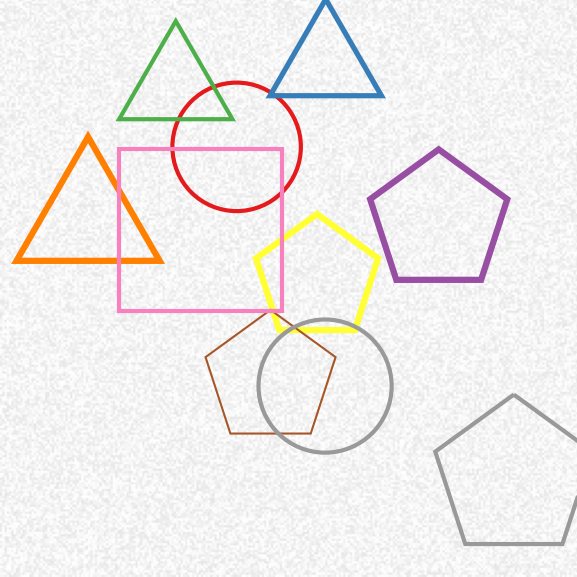[{"shape": "circle", "thickness": 2, "radius": 0.56, "center": [0.41, 0.745]}, {"shape": "triangle", "thickness": 2.5, "radius": 0.56, "center": [0.564, 0.889]}, {"shape": "triangle", "thickness": 2, "radius": 0.57, "center": [0.304, 0.849]}, {"shape": "pentagon", "thickness": 3, "radius": 0.62, "center": [0.76, 0.616]}, {"shape": "triangle", "thickness": 3, "radius": 0.72, "center": [0.152, 0.619]}, {"shape": "pentagon", "thickness": 3, "radius": 0.56, "center": [0.549, 0.517]}, {"shape": "pentagon", "thickness": 1, "radius": 0.59, "center": [0.469, 0.344]}, {"shape": "square", "thickness": 2, "radius": 0.7, "center": [0.347, 0.601]}, {"shape": "pentagon", "thickness": 2, "radius": 0.72, "center": [0.89, 0.173]}, {"shape": "circle", "thickness": 2, "radius": 0.58, "center": [0.563, 0.331]}]